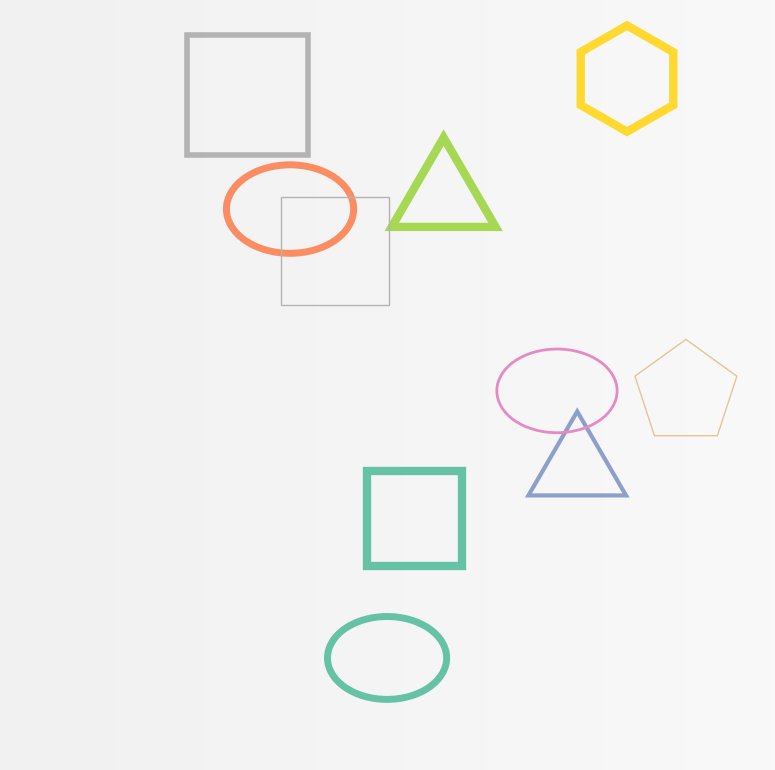[{"shape": "oval", "thickness": 2.5, "radius": 0.38, "center": [0.499, 0.146]}, {"shape": "square", "thickness": 3, "radius": 0.31, "center": [0.535, 0.327]}, {"shape": "oval", "thickness": 2.5, "radius": 0.41, "center": [0.374, 0.728]}, {"shape": "triangle", "thickness": 1.5, "radius": 0.36, "center": [0.745, 0.393]}, {"shape": "oval", "thickness": 1, "radius": 0.39, "center": [0.719, 0.492]}, {"shape": "triangle", "thickness": 3, "radius": 0.39, "center": [0.572, 0.744]}, {"shape": "hexagon", "thickness": 3, "radius": 0.34, "center": [0.809, 0.898]}, {"shape": "pentagon", "thickness": 0.5, "radius": 0.35, "center": [0.885, 0.49]}, {"shape": "square", "thickness": 0.5, "radius": 0.35, "center": [0.432, 0.674]}, {"shape": "square", "thickness": 2, "radius": 0.39, "center": [0.319, 0.876]}]